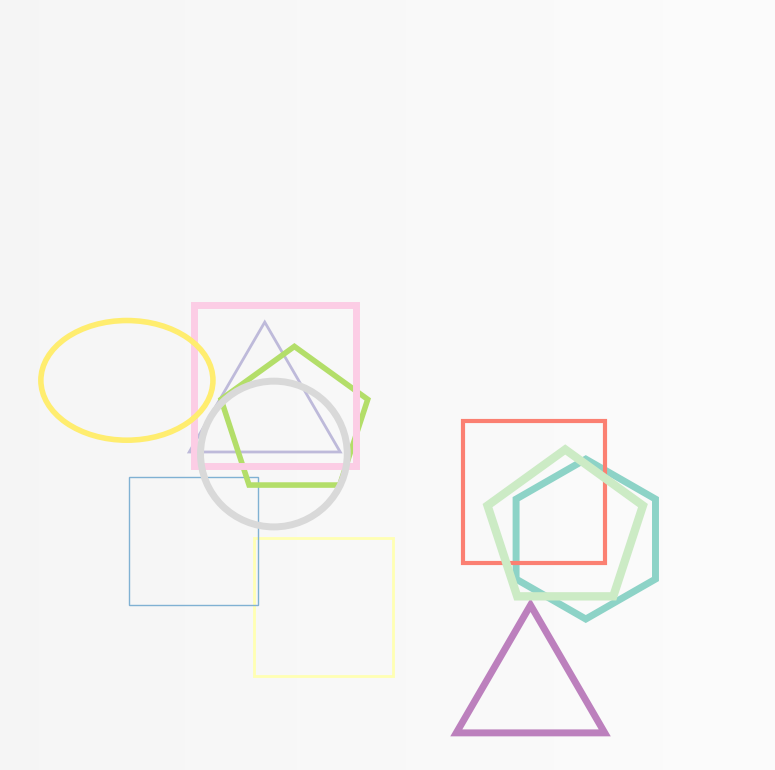[{"shape": "hexagon", "thickness": 2.5, "radius": 0.52, "center": [0.756, 0.3]}, {"shape": "square", "thickness": 1, "radius": 0.45, "center": [0.417, 0.212]}, {"shape": "triangle", "thickness": 1, "radius": 0.56, "center": [0.342, 0.469]}, {"shape": "square", "thickness": 1.5, "radius": 0.46, "center": [0.689, 0.361]}, {"shape": "square", "thickness": 0.5, "radius": 0.42, "center": [0.25, 0.298]}, {"shape": "pentagon", "thickness": 2, "radius": 0.5, "center": [0.38, 0.451]}, {"shape": "square", "thickness": 2.5, "radius": 0.52, "center": [0.355, 0.5]}, {"shape": "circle", "thickness": 2.5, "radius": 0.47, "center": [0.353, 0.41]}, {"shape": "triangle", "thickness": 2.5, "radius": 0.55, "center": [0.685, 0.104]}, {"shape": "pentagon", "thickness": 3, "radius": 0.53, "center": [0.729, 0.311]}, {"shape": "oval", "thickness": 2, "radius": 0.56, "center": [0.164, 0.506]}]